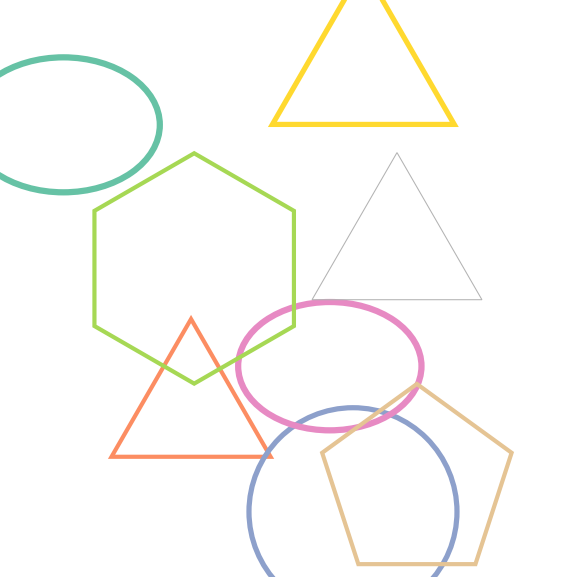[{"shape": "oval", "thickness": 3, "radius": 0.83, "center": [0.11, 0.783]}, {"shape": "triangle", "thickness": 2, "radius": 0.79, "center": [0.331, 0.288]}, {"shape": "circle", "thickness": 2.5, "radius": 0.9, "center": [0.611, 0.113]}, {"shape": "oval", "thickness": 3, "radius": 0.79, "center": [0.571, 0.365]}, {"shape": "hexagon", "thickness": 2, "radius": 1.0, "center": [0.336, 0.534]}, {"shape": "triangle", "thickness": 2.5, "radius": 0.91, "center": [0.629, 0.875]}, {"shape": "pentagon", "thickness": 2, "radius": 0.86, "center": [0.722, 0.162]}, {"shape": "triangle", "thickness": 0.5, "radius": 0.85, "center": [0.687, 0.565]}]